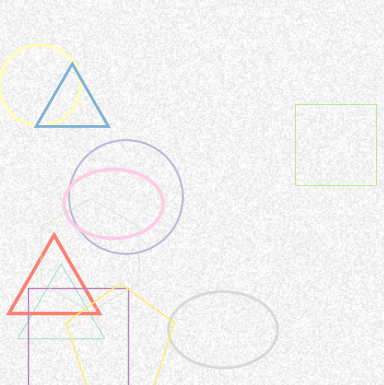[{"shape": "triangle", "thickness": 0.5, "radius": 0.65, "center": [0.159, 0.185]}, {"shape": "circle", "thickness": 2, "radius": 0.52, "center": [0.104, 0.778]}, {"shape": "circle", "thickness": 1.5, "radius": 0.74, "center": [0.327, 0.488]}, {"shape": "triangle", "thickness": 2.5, "radius": 0.68, "center": [0.141, 0.254]}, {"shape": "triangle", "thickness": 2, "radius": 0.54, "center": [0.188, 0.726]}, {"shape": "square", "thickness": 0.5, "radius": 0.52, "center": [0.872, 0.624]}, {"shape": "oval", "thickness": 2.5, "radius": 0.64, "center": [0.295, 0.471]}, {"shape": "oval", "thickness": 2, "radius": 0.71, "center": [0.579, 0.143]}, {"shape": "square", "thickness": 1, "radius": 0.65, "center": [0.202, 0.123]}, {"shape": "hexagon", "thickness": 0.5, "radius": 0.74, "center": [0.234, 0.338]}, {"shape": "pentagon", "thickness": 1, "radius": 0.74, "center": [0.312, 0.116]}]